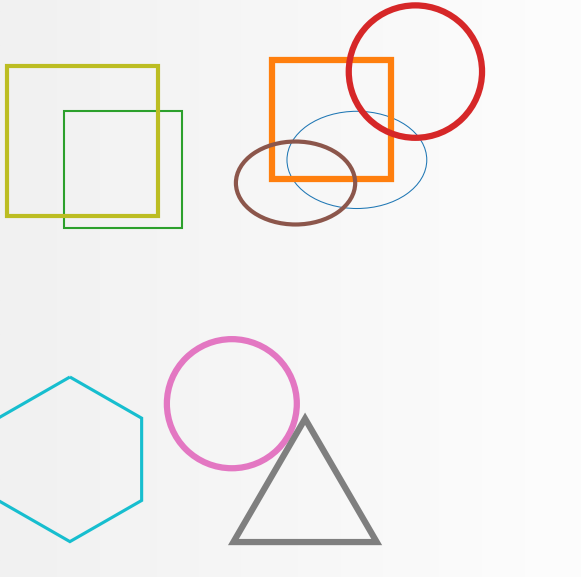[{"shape": "oval", "thickness": 0.5, "radius": 0.6, "center": [0.614, 0.722]}, {"shape": "square", "thickness": 3, "radius": 0.52, "center": [0.57, 0.792]}, {"shape": "square", "thickness": 1, "radius": 0.51, "center": [0.212, 0.705]}, {"shape": "circle", "thickness": 3, "radius": 0.57, "center": [0.715, 0.875]}, {"shape": "oval", "thickness": 2, "radius": 0.51, "center": [0.508, 0.682]}, {"shape": "circle", "thickness": 3, "radius": 0.56, "center": [0.399, 0.3]}, {"shape": "triangle", "thickness": 3, "radius": 0.71, "center": [0.525, 0.132]}, {"shape": "square", "thickness": 2, "radius": 0.65, "center": [0.142, 0.755]}, {"shape": "hexagon", "thickness": 1.5, "radius": 0.71, "center": [0.12, 0.204]}]